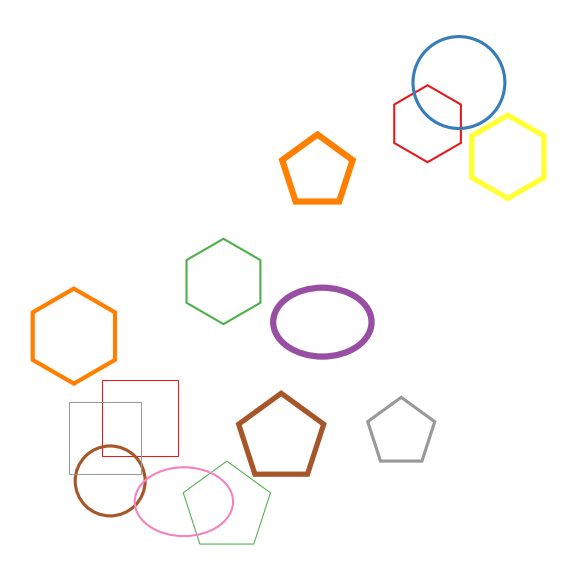[{"shape": "hexagon", "thickness": 1, "radius": 0.33, "center": [0.74, 0.785]}, {"shape": "square", "thickness": 0.5, "radius": 0.33, "center": [0.242, 0.275]}, {"shape": "circle", "thickness": 1.5, "radius": 0.4, "center": [0.795, 0.856]}, {"shape": "pentagon", "thickness": 0.5, "radius": 0.4, "center": [0.393, 0.121]}, {"shape": "hexagon", "thickness": 1, "radius": 0.37, "center": [0.387, 0.512]}, {"shape": "oval", "thickness": 3, "radius": 0.43, "center": [0.558, 0.441]}, {"shape": "pentagon", "thickness": 3, "radius": 0.32, "center": [0.55, 0.702]}, {"shape": "hexagon", "thickness": 2, "radius": 0.41, "center": [0.128, 0.417]}, {"shape": "hexagon", "thickness": 2.5, "radius": 0.36, "center": [0.879, 0.728]}, {"shape": "circle", "thickness": 1.5, "radius": 0.3, "center": [0.191, 0.166]}, {"shape": "pentagon", "thickness": 2.5, "radius": 0.39, "center": [0.487, 0.241]}, {"shape": "oval", "thickness": 1, "radius": 0.43, "center": [0.318, 0.13]}, {"shape": "square", "thickness": 0.5, "radius": 0.31, "center": [0.182, 0.241]}, {"shape": "pentagon", "thickness": 1.5, "radius": 0.31, "center": [0.695, 0.25]}]